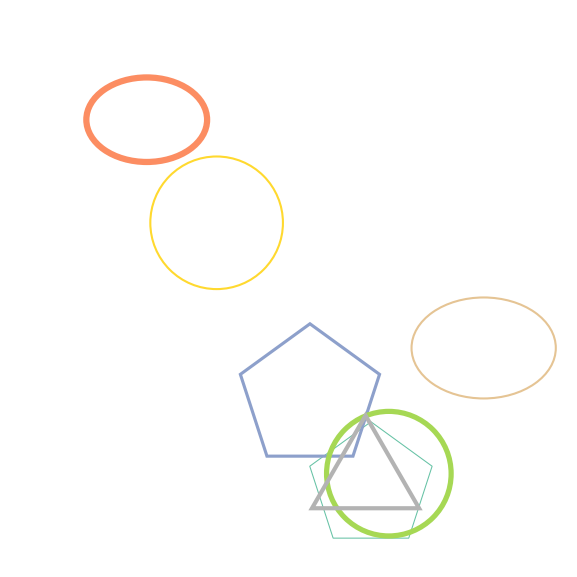[{"shape": "pentagon", "thickness": 0.5, "radius": 0.56, "center": [0.642, 0.157]}, {"shape": "oval", "thickness": 3, "radius": 0.52, "center": [0.254, 0.792]}, {"shape": "pentagon", "thickness": 1.5, "radius": 0.63, "center": [0.537, 0.312]}, {"shape": "circle", "thickness": 2.5, "radius": 0.54, "center": [0.673, 0.179]}, {"shape": "circle", "thickness": 1, "radius": 0.57, "center": [0.375, 0.613]}, {"shape": "oval", "thickness": 1, "radius": 0.62, "center": [0.838, 0.397]}, {"shape": "triangle", "thickness": 2, "radius": 0.54, "center": [0.633, 0.173]}]